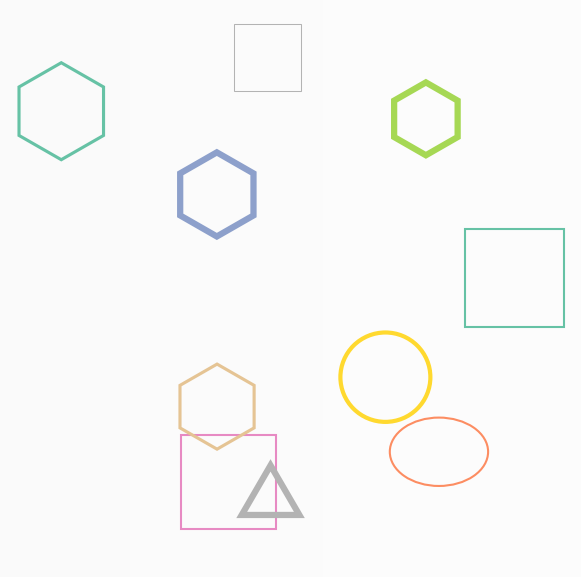[{"shape": "hexagon", "thickness": 1.5, "radius": 0.42, "center": [0.105, 0.807]}, {"shape": "square", "thickness": 1, "radius": 0.42, "center": [0.886, 0.518]}, {"shape": "oval", "thickness": 1, "radius": 0.42, "center": [0.755, 0.217]}, {"shape": "hexagon", "thickness": 3, "radius": 0.36, "center": [0.373, 0.662]}, {"shape": "square", "thickness": 1, "radius": 0.41, "center": [0.393, 0.165]}, {"shape": "hexagon", "thickness": 3, "radius": 0.32, "center": [0.733, 0.793]}, {"shape": "circle", "thickness": 2, "radius": 0.39, "center": [0.663, 0.346]}, {"shape": "hexagon", "thickness": 1.5, "radius": 0.37, "center": [0.373, 0.295]}, {"shape": "square", "thickness": 0.5, "radius": 0.29, "center": [0.46, 0.899]}, {"shape": "triangle", "thickness": 3, "radius": 0.29, "center": [0.465, 0.136]}]